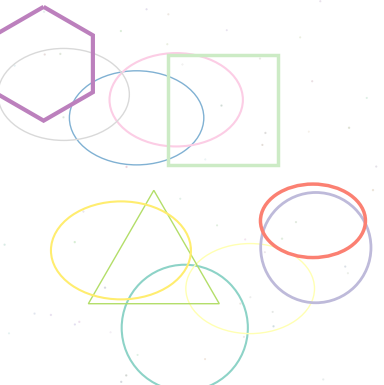[{"shape": "circle", "thickness": 1.5, "radius": 0.82, "center": [0.48, 0.149]}, {"shape": "oval", "thickness": 1, "radius": 0.84, "center": [0.65, 0.25]}, {"shape": "circle", "thickness": 2, "radius": 0.72, "center": [0.82, 0.357]}, {"shape": "oval", "thickness": 2.5, "radius": 0.68, "center": [0.813, 0.426]}, {"shape": "oval", "thickness": 1, "radius": 0.87, "center": [0.355, 0.694]}, {"shape": "triangle", "thickness": 1, "radius": 0.98, "center": [0.4, 0.309]}, {"shape": "oval", "thickness": 1.5, "radius": 0.87, "center": [0.458, 0.741]}, {"shape": "oval", "thickness": 1, "radius": 0.85, "center": [0.165, 0.755]}, {"shape": "hexagon", "thickness": 3, "radius": 0.74, "center": [0.113, 0.834]}, {"shape": "square", "thickness": 2.5, "radius": 0.72, "center": [0.579, 0.714]}, {"shape": "oval", "thickness": 1.5, "radius": 0.91, "center": [0.314, 0.35]}]